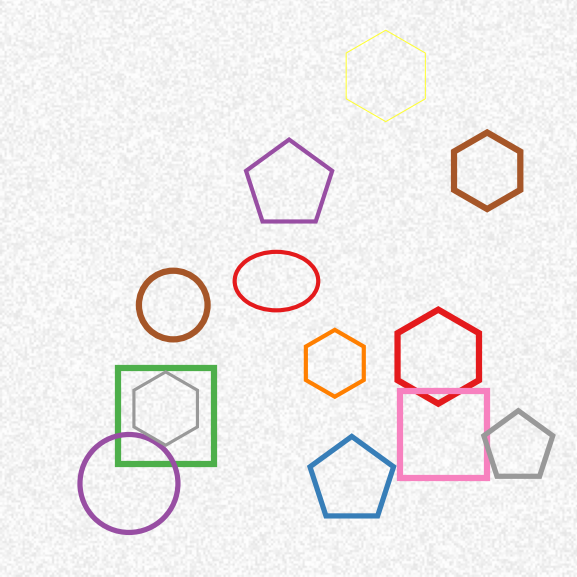[{"shape": "hexagon", "thickness": 3, "radius": 0.41, "center": [0.759, 0.382]}, {"shape": "oval", "thickness": 2, "radius": 0.36, "center": [0.479, 0.512]}, {"shape": "pentagon", "thickness": 2.5, "radius": 0.38, "center": [0.609, 0.167]}, {"shape": "square", "thickness": 3, "radius": 0.42, "center": [0.287, 0.279]}, {"shape": "pentagon", "thickness": 2, "radius": 0.39, "center": [0.501, 0.679]}, {"shape": "circle", "thickness": 2.5, "radius": 0.42, "center": [0.223, 0.162]}, {"shape": "hexagon", "thickness": 2, "radius": 0.29, "center": [0.58, 0.37]}, {"shape": "hexagon", "thickness": 0.5, "radius": 0.4, "center": [0.668, 0.868]}, {"shape": "circle", "thickness": 3, "radius": 0.3, "center": [0.3, 0.471]}, {"shape": "hexagon", "thickness": 3, "radius": 0.33, "center": [0.844, 0.703]}, {"shape": "square", "thickness": 3, "radius": 0.38, "center": [0.769, 0.247]}, {"shape": "pentagon", "thickness": 2.5, "radius": 0.31, "center": [0.897, 0.225]}, {"shape": "hexagon", "thickness": 1.5, "radius": 0.32, "center": [0.287, 0.292]}]